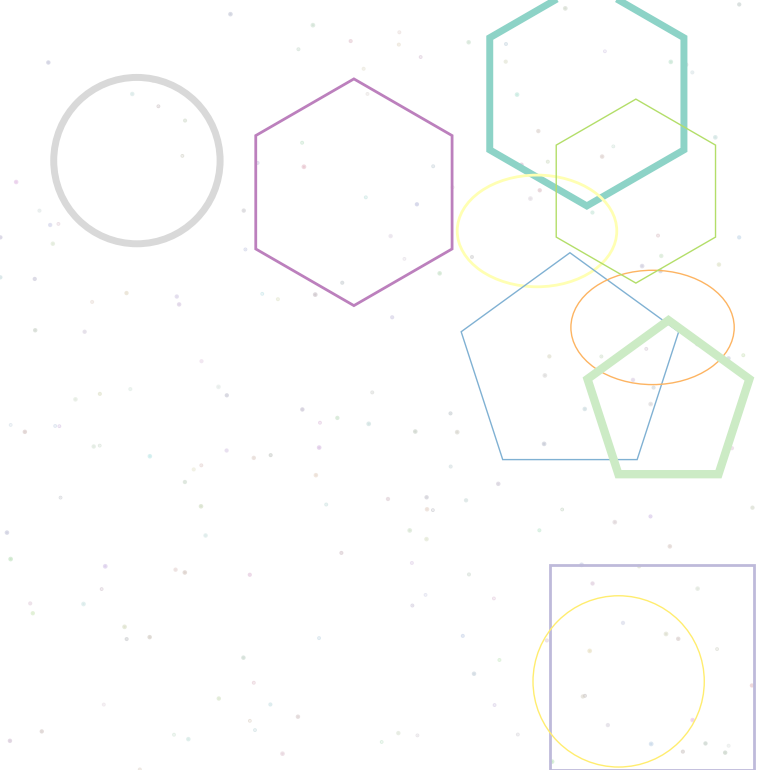[{"shape": "hexagon", "thickness": 2.5, "radius": 0.73, "center": [0.762, 0.878]}, {"shape": "oval", "thickness": 1, "radius": 0.52, "center": [0.697, 0.7]}, {"shape": "square", "thickness": 1, "radius": 0.66, "center": [0.847, 0.133]}, {"shape": "pentagon", "thickness": 0.5, "radius": 0.74, "center": [0.74, 0.523]}, {"shape": "oval", "thickness": 0.5, "radius": 0.53, "center": [0.847, 0.575]}, {"shape": "hexagon", "thickness": 0.5, "radius": 0.6, "center": [0.826, 0.752]}, {"shape": "circle", "thickness": 2.5, "radius": 0.54, "center": [0.178, 0.791]}, {"shape": "hexagon", "thickness": 1, "radius": 0.74, "center": [0.46, 0.75]}, {"shape": "pentagon", "thickness": 3, "radius": 0.55, "center": [0.868, 0.474]}, {"shape": "circle", "thickness": 0.5, "radius": 0.56, "center": [0.803, 0.115]}]